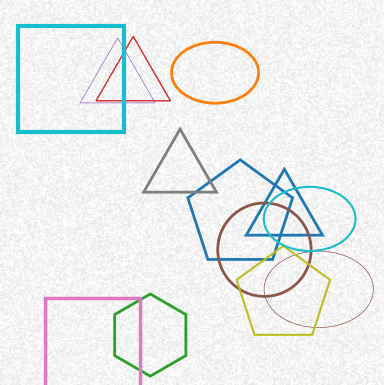[{"shape": "triangle", "thickness": 2, "radius": 0.57, "center": [0.739, 0.446]}, {"shape": "pentagon", "thickness": 2, "radius": 0.72, "center": [0.624, 0.442]}, {"shape": "oval", "thickness": 2, "radius": 0.57, "center": [0.558, 0.811]}, {"shape": "hexagon", "thickness": 2, "radius": 0.53, "center": [0.39, 0.13]}, {"shape": "triangle", "thickness": 1, "radius": 0.56, "center": [0.346, 0.794]}, {"shape": "triangle", "thickness": 0.5, "radius": 0.56, "center": [0.306, 0.789]}, {"shape": "oval", "thickness": 0.5, "radius": 0.71, "center": [0.828, 0.248]}, {"shape": "circle", "thickness": 2, "radius": 0.61, "center": [0.687, 0.351]}, {"shape": "square", "thickness": 2.5, "radius": 0.61, "center": [0.241, 0.103]}, {"shape": "triangle", "thickness": 2, "radius": 0.55, "center": [0.468, 0.555]}, {"shape": "pentagon", "thickness": 1.5, "radius": 0.64, "center": [0.736, 0.234]}, {"shape": "oval", "thickness": 1.5, "radius": 0.6, "center": [0.804, 0.431]}, {"shape": "square", "thickness": 3, "radius": 0.69, "center": [0.184, 0.795]}]